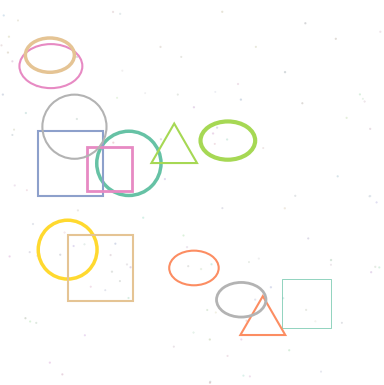[{"shape": "circle", "thickness": 2.5, "radius": 0.42, "center": [0.335, 0.576]}, {"shape": "square", "thickness": 0.5, "radius": 0.32, "center": [0.796, 0.211]}, {"shape": "oval", "thickness": 1.5, "radius": 0.32, "center": [0.504, 0.304]}, {"shape": "triangle", "thickness": 1.5, "radius": 0.34, "center": [0.683, 0.164]}, {"shape": "square", "thickness": 1.5, "radius": 0.42, "center": [0.183, 0.576]}, {"shape": "oval", "thickness": 1.5, "radius": 0.41, "center": [0.132, 0.828]}, {"shape": "square", "thickness": 2, "radius": 0.29, "center": [0.284, 0.561]}, {"shape": "triangle", "thickness": 1.5, "radius": 0.34, "center": [0.452, 0.611]}, {"shape": "oval", "thickness": 3, "radius": 0.35, "center": [0.592, 0.635]}, {"shape": "circle", "thickness": 2.5, "radius": 0.38, "center": [0.176, 0.352]}, {"shape": "square", "thickness": 1.5, "radius": 0.43, "center": [0.261, 0.304]}, {"shape": "oval", "thickness": 2.5, "radius": 0.32, "center": [0.13, 0.857]}, {"shape": "oval", "thickness": 2, "radius": 0.32, "center": [0.627, 0.221]}, {"shape": "circle", "thickness": 1.5, "radius": 0.42, "center": [0.193, 0.671]}]